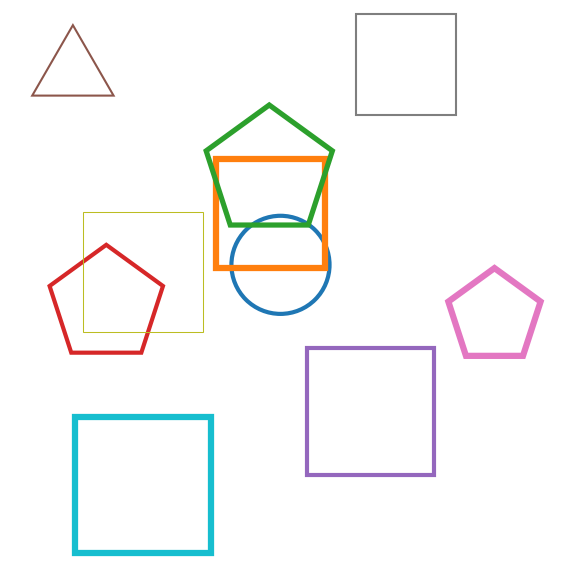[{"shape": "circle", "thickness": 2, "radius": 0.42, "center": [0.486, 0.541]}, {"shape": "square", "thickness": 3, "radius": 0.47, "center": [0.468, 0.629]}, {"shape": "pentagon", "thickness": 2.5, "radius": 0.57, "center": [0.466, 0.702]}, {"shape": "pentagon", "thickness": 2, "radius": 0.52, "center": [0.184, 0.472]}, {"shape": "square", "thickness": 2, "radius": 0.55, "center": [0.641, 0.286]}, {"shape": "triangle", "thickness": 1, "radius": 0.41, "center": [0.126, 0.874]}, {"shape": "pentagon", "thickness": 3, "radius": 0.42, "center": [0.856, 0.451]}, {"shape": "square", "thickness": 1, "radius": 0.43, "center": [0.704, 0.888]}, {"shape": "square", "thickness": 0.5, "radius": 0.52, "center": [0.248, 0.528]}, {"shape": "square", "thickness": 3, "radius": 0.59, "center": [0.248, 0.159]}]